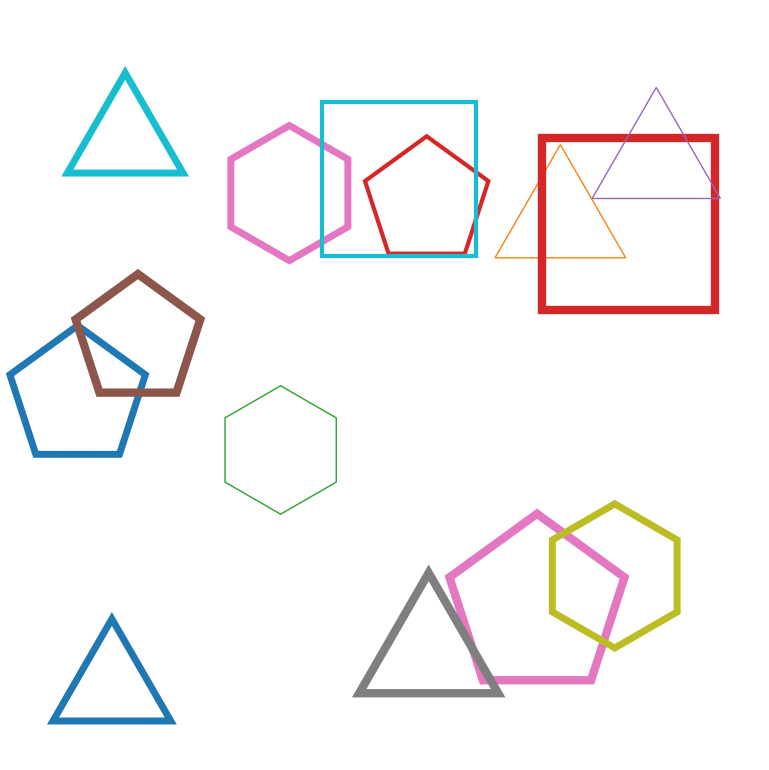[{"shape": "triangle", "thickness": 2.5, "radius": 0.44, "center": [0.145, 0.108]}, {"shape": "pentagon", "thickness": 2.5, "radius": 0.46, "center": [0.101, 0.485]}, {"shape": "triangle", "thickness": 0.5, "radius": 0.49, "center": [0.728, 0.714]}, {"shape": "hexagon", "thickness": 0.5, "radius": 0.42, "center": [0.364, 0.416]}, {"shape": "pentagon", "thickness": 1.5, "radius": 0.42, "center": [0.554, 0.739]}, {"shape": "square", "thickness": 3, "radius": 0.56, "center": [0.816, 0.709]}, {"shape": "triangle", "thickness": 0.5, "radius": 0.48, "center": [0.852, 0.79]}, {"shape": "pentagon", "thickness": 3, "radius": 0.43, "center": [0.179, 0.559]}, {"shape": "hexagon", "thickness": 2.5, "radius": 0.44, "center": [0.376, 0.749]}, {"shape": "pentagon", "thickness": 3, "radius": 0.6, "center": [0.697, 0.213]}, {"shape": "triangle", "thickness": 3, "radius": 0.52, "center": [0.557, 0.152]}, {"shape": "hexagon", "thickness": 2.5, "radius": 0.47, "center": [0.798, 0.252]}, {"shape": "square", "thickness": 1.5, "radius": 0.5, "center": [0.518, 0.767]}, {"shape": "triangle", "thickness": 2.5, "radius": 0.43, "center": [0.163, 0.819]}]